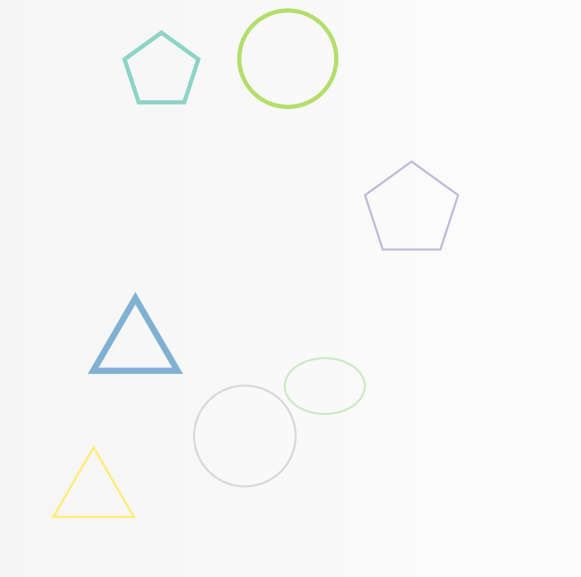[{"shape": "pentagon", "thickness": 2, "radius": 0.33, "center": [0.278, 0.876]}, {"shape": "pentagon", "thickness": 1, "radius": 0.42, "center": [0.708, 0.635]}, {"shape": "triangle", "thickness": 3, "radius": 0.42, "center": [0.233, 0.399]}, {"shape": "circle", "thickness": 2, "radius": 0.42, "center": [0.495, 0.898]}, {"shape": "circle", "thickness": 1, "radius": 0.44, "center": [0.421, 0.244]}, {"shape": "oval", "thickness": 1, "radius": 0.34, "center": [0.559, 0.331]}, {"shape": "triangle", "thickness": 1, "radius": 0.4, "center": [0.161, 0.144]}]